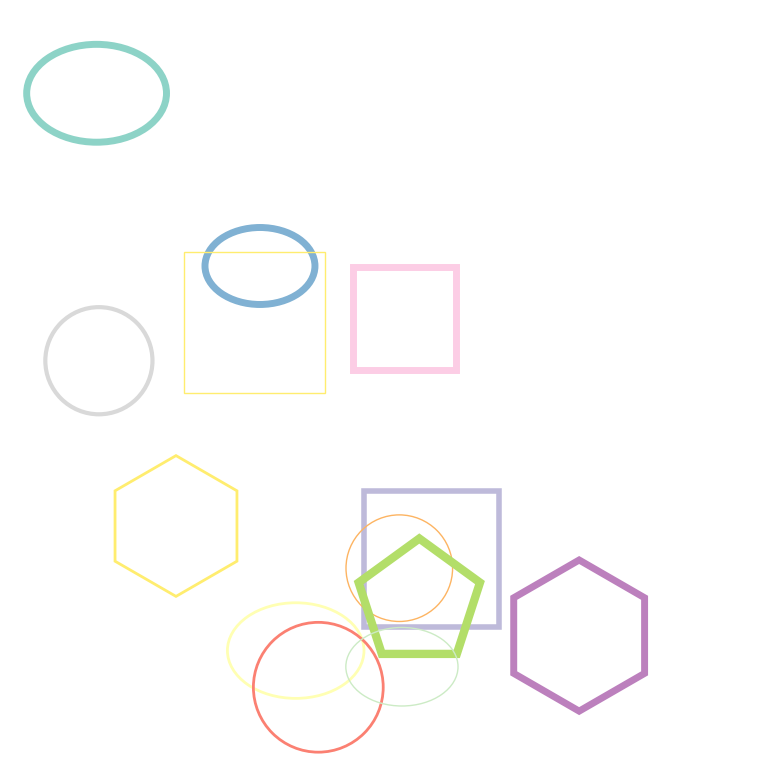[{"shape": "oval", "thickness": 2.5, "radius": 0.45, "center": [0.125, 0.879]}, {"shape": "oval", "thickness": 1, "radius": 0.44, "center": [0.384, 0.155]}, {"shape": "square", "thickness": 2, "radius": 0.44, "center": [0.561, 0.274]}, {"shape": "circle", "thickness": 1, "radius": 0.42, "center": [0.413, 0.107]}, {"shape": "oval", "thickness": 2.5, "radius": 0.36, "center": [0.338, 0.655]}, {"shape": "circle", "thickness": 0.5, "radius": 0.35, "center": [0.519, 0.262]}, {"shape": "pentagon", "thickness": 3, "radius": 0.41, "center": [0.545, 0.218]}, {"shape": "square", "thickness": 2.5, "radius": 0.33, "center": [0.525, 0.586]}, {"shape": "circle", "thickness": 1.5, "radius": 0.35, "center": [0.128, 0.532]}, {"shape": "hexagon", "thickness": 2.5, "radius": 0.49, "center": [0.752, 0.175]}, {"shape": "oval", "thickness": 0.5, "radius": 0.36, "center": [0.522, 0.134]}, {"shape": "hexagon", "thickness": 1, "radius": 0.46, "center": [0.229, 0.317]}, {"shape": "square", "thickness": 0.5, "radius": 0.46, "center": [0.33, 0.581]}]